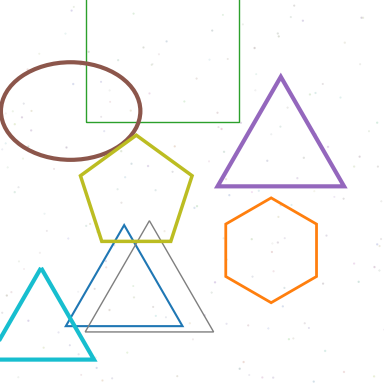[{"shape": "triangle", "thickness": 1.5, "radius": 0.87, "center": [0.323, 0.24]}, {"shape": "hexagon", "thickness": 2, "radius": 0.68, "center": [0.704, 0.35]}, {"shape": "square", "thickness": 1, "radius": 0.99, "center": [0.422, 0.882]}, {"shape": "triangle", "thickness": 3, "radius": 0.95, "center": [0.729, 0.611]}, {"shape": "oval", "thickness": 3, "radius": 0.91, "center": [0.184, 0.712]}, {"shape": "triangle", "thickness": 1, "radius": 0.96, "center": [0.388, 0.234]}, {"shape": "pentagon", "thickness": 2.5, "radius": 0.76, "center": [0.354, 0.496]}, {"shape": "triangle", "thickness": 3, "radius": 0.79, "center": [0.107, 0.145]}]